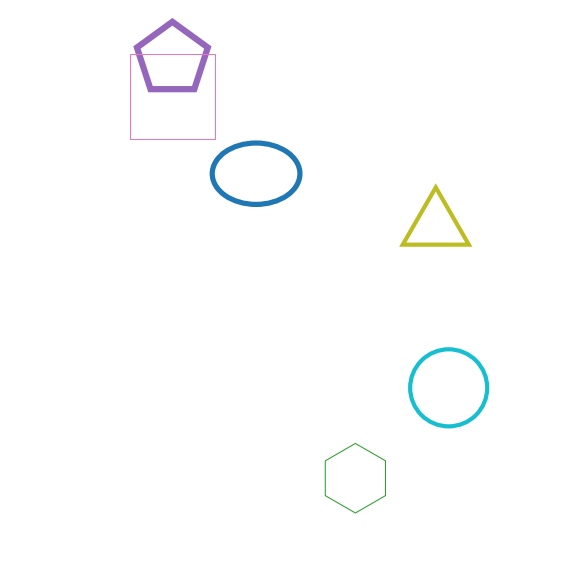[{"shape": "oval", "thickness": 2.5, "radius": 0.38, "center": [0.443, 0.698]}, {"shape": "hexagon", "thickness": 0.5, "radius": 0.3, "center": [0.615, 0.171]}, {"shape": "pentagon", "thickness": 3, "radius": 0.32, "center": [0.299, 0.897]}, {"shape": "square", "thickness": 0.5, "radius": 0.37, "center": [0.299, 0.833]}, {"shape": "triangle", "thickness": 2, "radius": 0.33, "center": [0.755, 0.608]}, {"shape": "circle", "thickness": 2, "radius": 0.33, "center": [0.777, 0.328]}]